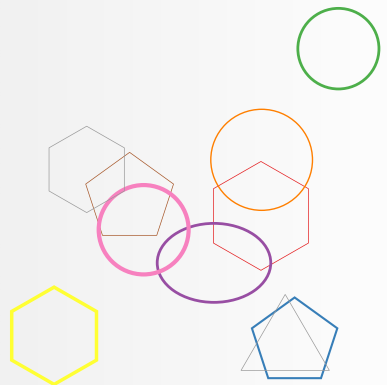[{"shape": "hexagon", "thickness": 0.5, "radius": 0.71, "center": [0.673, 0.439]}, {"shape": "pentagon", "thickness": 1.5, "radius": 0.58, "center": [0.76, 0.111]}, {"shape": "circle", "thickness": 2, "radius": 0.52, "center": [0.873, 0.874]}, {"shape": "oval", "thickness": 2, "radius": 0.73, "center": [0.552, 0.317]}, {"shape": "circle", "thickness": 1, "radius": 0.66, "center": [0.675, 0.585]}, {"shape": "hexagon", "thickness": 2.5, "radius": 0.63, "center": [0.14, 0.128]}, {"shape": "pentagon", "thickness": 0.5, "radius": 0.6, "center": [0.334, 0.485]}, {"shape": "circle", "thickness": 3, "radius": 0.58, "center": [0.371, 0.403]}, {"shape": "triangle", "thickness": 0.5, "radius": 0.66, "center": [0.736, 0.104]}, {"shape": "hexagon", "thickness": 0.5, "radius": 0.56, "center": [0.224, 0.56]}]